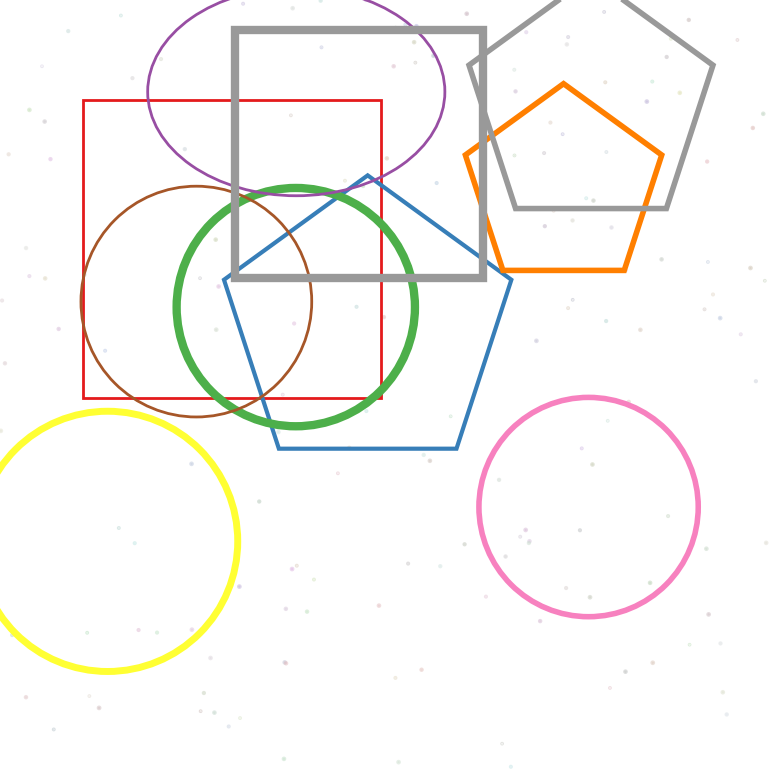[{"shape": "square", "thickness": 1, "radius": 0.97, "center": [0.301, 0.676]}, {"shape": "pentagon", "thickness": 1.5, "radius": 0.98, "center": [0.478, 0.576]}, {"shape": "circle", "thickness": 3, "radius": 0.77, "center": [0.384, 0.601]}, {"shape": "oval", "thickness": 1, "radius": 0.96, "center": [0.385, 0.881]}, {"shape": "pentagon", "thickness": 2, "radius": 0.67, "center": [0.732, 0.757]}, {"shape": "circle", "thickness": 2.5, "radius": 0.84, "center": [0.14, 0.297]}, {"shape": "circle", "thickness": 1, "radius": 0.75, "center": [0.255, 0.608]}, {"shape": "circle", "thickness": 2, "radius": 0.71, "center": [0.764, 0.342]}, {"shape": "pentagon", "thickness": 2, "radius": 0.83, "center": [0.768, 0.864]}, {"shape": "square", "thickness": 3, "radius": 0.81, "center": [0.466, 0.8]}]